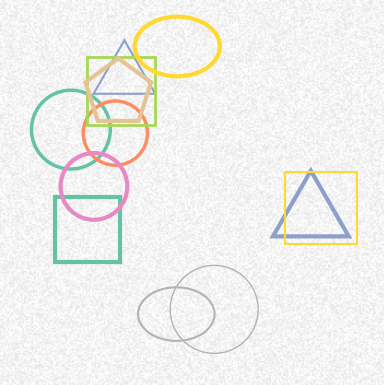[{"shape": "circle", "thickness": 2.5, "radius": 0.51, "center": [0.184, 0.663]}, {"shape": "square", "thickness": 3, "radius": 0.43, "center": [0.227, 0.404]}, {"shape": "circle", "thickness": 2.5, "radius": 0.42, "center": [0.3, 0.654]}, {"shape": "triangle", "thickness": 3, "radius": 0.57, "center": [0.807, 0.443]}, {"shape": "triangle", "thickness": 1.5, "radius": 0.46, "center": [0.323, 0.803]}, {"shape": "circle", "thickness": 3, "radius": 0.43, "center": [0.244, 0.516]}, {"shape": "square", "thickness": 2, "radius": 0.44, "center": [0.315, 0.764]}, {"shape": "oval", "thickness": 3, "radius": 0.55, "center": [0.461, 0.879]}, {"shape": "square", "thickness": 1.5, "radius": 0.47, "center": [0.833, 0.461]}, {"shape": "pentagon", "thickness": 3, "radius": 0.45, "center": [0.307, 0.759]}, {"shape": "oval", "thickness": 1.5, "radius": 0.5, "center": [0.458, 0.184]}, {"shape": "circle", "thickness": 1, "radius": 0.57, "center": [0.556, 0.196]}]